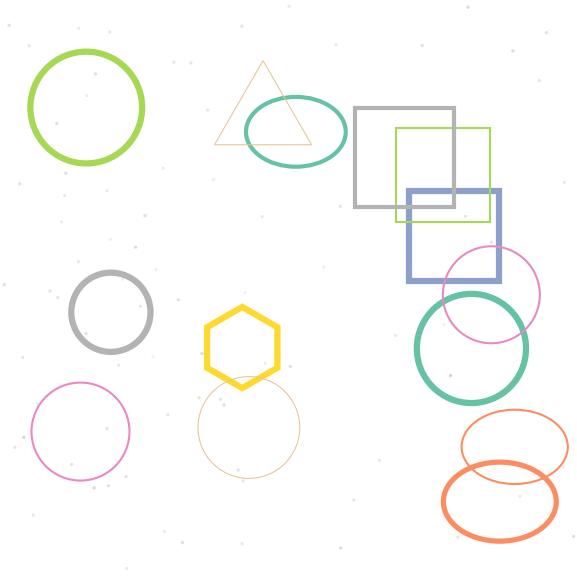[{"shape": "oval", "thickness": 2, "radius": 0.43, "center": [0.512, 0.771]}, {"shape": "circle", "thickness": 3, "radius": 0.47, "center": [0.816, 0.396]}, {"shape": "oval", "thickness": 1, "radius": 0.46, "center": [0.891, 0.225]}, {"shape": "oval", "thickness": 2.5, "radius": 0.49, "center": [0.865, 0.131]}, {"shape": "square", "thickness": 3, "radius": 0.39, "center": [0.786, 0.59]}, {"shape": "circle", "thickness": 1, "radius": 0.42, "center": [0.139, 0.252]}, {"shape": "circle", "thickness": 1, "radius": 0.42, "center": [0.851, 0.489]}, {"shape": "circle", "thickness": 3, "radius": 0.48, "center": [0.149, 0.813]}, {"shape": "square", "thickness": 1, "radius": 0.41, "center": [0.768, 0.695]}, {"shape": "hexagon", "thickness": 3, "radius": 0.35, "center": [0.419, 0.397]}, {"shape": "triangle", "thickness": 0.5, "radius": 0.49, "center": [0.456, 0.797]}, {"shape": "circle", "thickness": 0.5, "radius": 0.44, "center": [0.431, 0.259]}, {"shape": "square", "thickness": 2, "radius": 0.43, "center": [0.701, 0.726]}, {"shape": "circle", "thickness": 3, "radius": 0.34, "center": [0.192, 0.458]}]